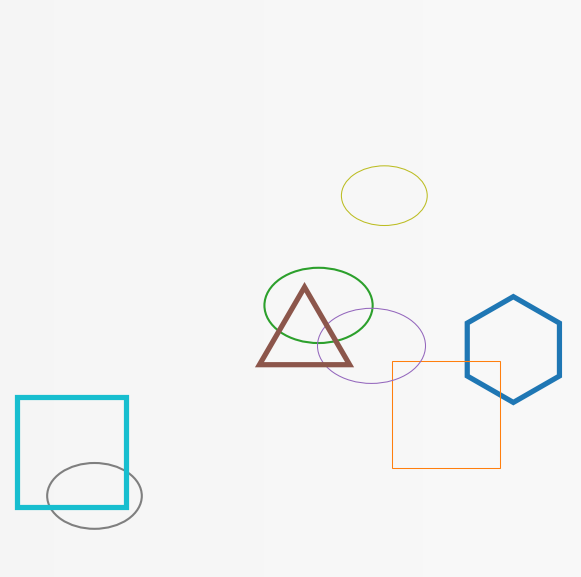[{"shape": "hexagon", "thickness": 2.5, "radius": 0.46, "center": [0.883, 0.394]}, {"shape": "square", "thickness": 0.5, "radius": 0.46, "center": [0.768, 0.282]}, {"shape": "oval", "thickness": 1, "radius": 0.47, "center": [0.548, 0.47]}, {"shape": "oval", "thickness": 0.5, "radius": 0.46, "center": [0.639, 0.4]}, {"shape": "triangle", "thickness": 2.5, "radius": 0.45, "center": [0.524, 0.412]}, {"shape": "oval", "thickness": 1, "radius": 0.41, "center": [0.163, 0.14]}, {"shape": "oval", "thickness": 0.5, "radius": 0.37, "center": [0.661, 0.66]}, {"shape": "square", "thickness": 2.5, "radius": 0.47, "center": [0.123, 0.216]}]